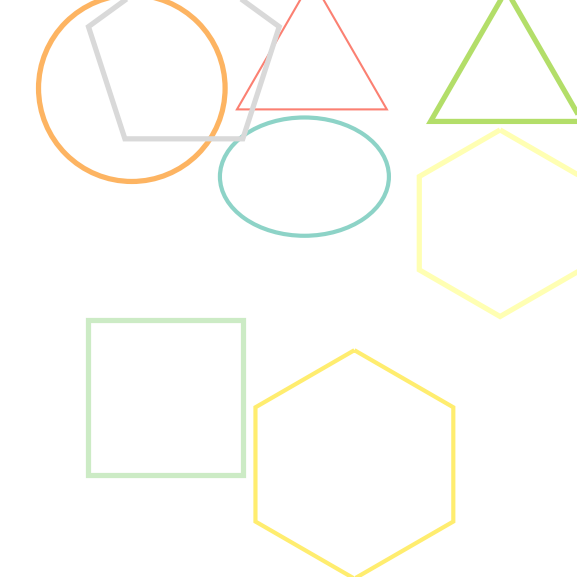[{"shape": "oval", "thickness": 2, "radius": 0.73, "center": [0.527, 0.693]}, {"shape": "hexagon", "thickness": 2.5, "radius": 0.81, "center": [0.866, 0.613]}, {"shape": "triangle", "thickness": 1, "radius": 0.75, "center": [0.54, 0.885]}, {"shape": "circle", "thickness": 2.5, "radius": 0.81, "center": [0.228, 0.846]}, {"shape": "triangle", "thickness": 2.5, "radius": 0.76, "center": [0.877, 0.865]}, {"shape": "pentagon", "thickness": 2.5, "radius": 0.87, "center": [0.318, 0.899]}, {"shape": "square", "thickness": 2.5, "radius": 0.67, "center": [0.287, 0.311]}, {"shape": "hexagon", "thickness": 2, "radius": 0.99, "center": [0.614, 0.195]}]